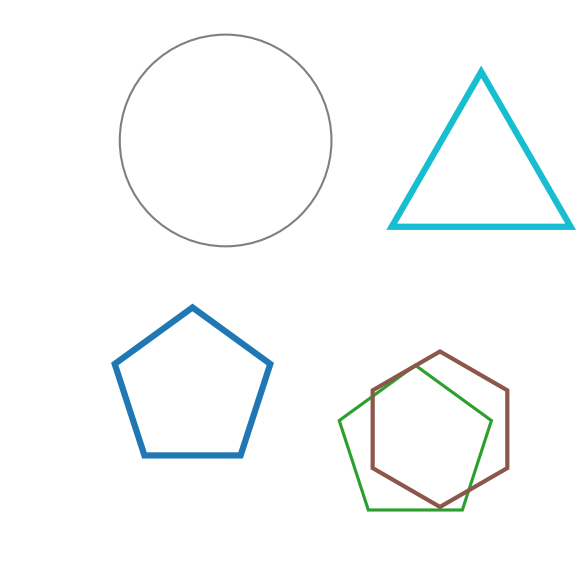[{"shape": "pentagon", "thickness": 3, "radius": 0.71, "center": [0.333, 0.325]}, {"shape": "pentagon", "thickness": 1.5, "radius": 0.69, "center": [0.719, 0.228]}, {"shape": "hexagon", "thickness": 2, "radius": 0.67, "center": [0.762, 0.256]}, {"shape": "circle", "thickness": 1, "radius": 0.92, "center": [0.391, 0.756]}, {"shape": "triangle", "thickness": 3, "radius": 0.89, "center": [0.833, 0.696]}]